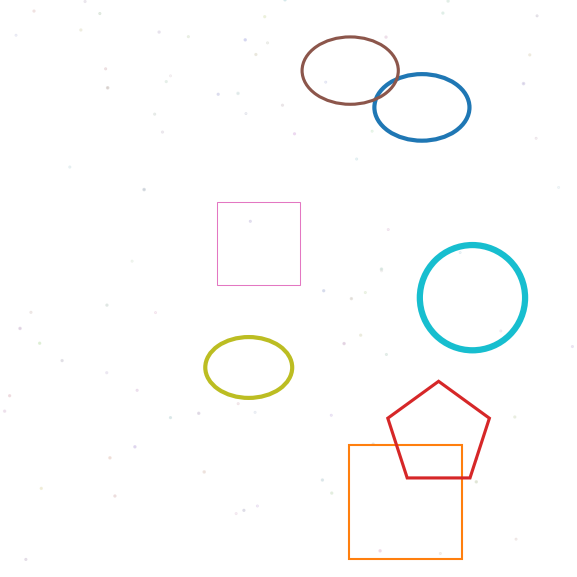[{"shape": "oval", "thickness": 2, "radius": 0.41, "center": [0.731, 0.813]}, {"shape": "square", "thickness": 1, "radius": 0.49, "center": [0.702, 0.13]}, {"shape": "pentagon", "thickness": 1.5, "radius": 0.46, "center": [0.759, 0.246]}, {"shape": "oval", "thickness": 1.5, "radius": 0.42, "center": [0.606, 0.877]}, {"shape": "square", "thickness": 0.5, "radius": 0.36, "center": [0.448, 0.577]}, {"shape": "oval", "thickness": 2, "radius": 0.38, "center": [0.431, 0.363]}, {"shape": "circle", "thickness": 3, "radius": 0.46, "center": [0.818, 0.484]}]